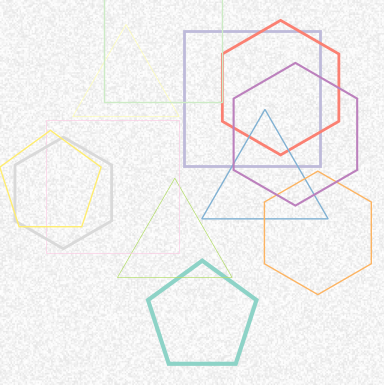[{"shape": "pentagon", "thickness": 3, "radius": 0.74, "center": [0.525, 0.175]}, {"shape": "triangle", "thickness": 0.5, "radius": 0.8, "center": [0.327, 0.777]}, {"shape": "square", "thickness": 2, "radius": 0.88, "center": [0.655, 0.744]}, {"shape": "hexagon", "thickness": 2, "radius": 0.87, "center": [0.729, 0.772]}, {"shape": "triangle", "thickness": 1, "radius": 0.95, "center": [0.688, 0.526]}, {"shape": "hexagon", "thickness": 1, "radius": 0.8, "center": [0.826, 0.395]}, {"shape": "triangle", "thickness": 0.5, "radius": 0.86, "center": [0.454, 0.365]}, {"shape": "square", "thickness": 0.5, "radius": 0.86, "center": [0.293, 0.517]}, {"shape": "hexagon", "thickness": 2, "radius": 0.72, "center": [0.164, 0.499]}, {"shape": "hexagon", "thickness": 1.5, "radius": 0.93, "center": [0.767, 0.651]}, {"shape": "square", "thickness": 1, "radius": 0.77, "center": [0.423, 0.887]}, {"shape": "pentagon", "thickness": 1, "radius": 0.69, "center": [0.131, 0.523]}]